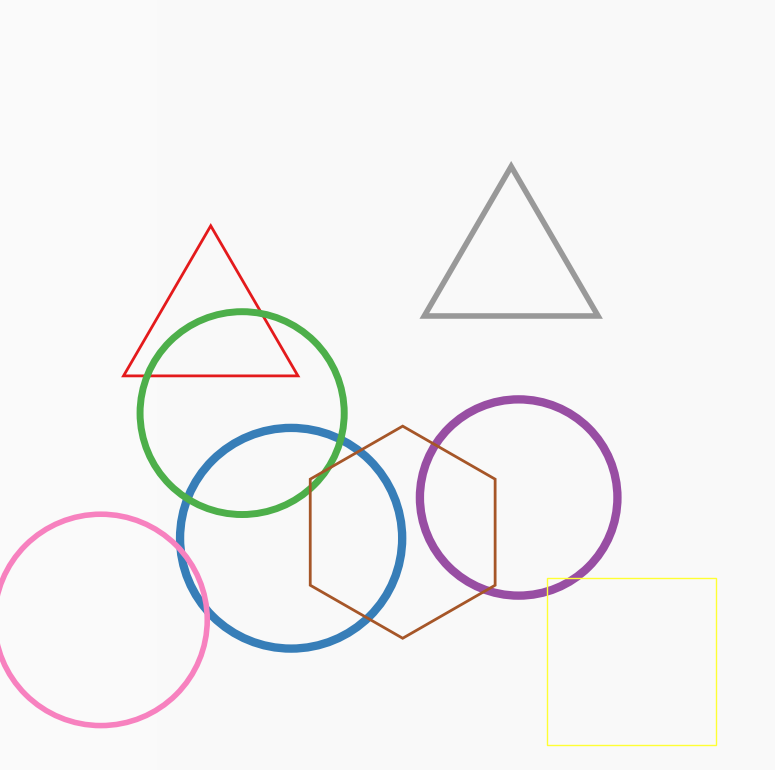[{"shape": "triangle", "thickness": 1, "radius": 0.65, "center": [0.272, 0.577]}, {"shape": "circle", "thickness": 3, "radius": 0.72, "center": [0.376, 0.301]}, {"shape": "circle", "thickness": 2.5, "radius": 0.66, "center": [0.312, 0.463]}, {"shape": "circle", "thickness": 3, "radius": 0.64, "center": [0.669, 0.354]}, {"shape": "square", "thickness": 0.5, "radius": 0.54, "center": [0.815, 0.141]}, {"shape": "hexagon", "thickness": 1, "radius": 0.69, "center": [0.52, 0.309]}, {"shape": "circle", "thickness": 2, "radius": 0.69, "center": [0.13, 0.195]}, {"shape": "triangle", "thickness": 2, "radius": 0.65, "center": [0.66, 0.654]}]